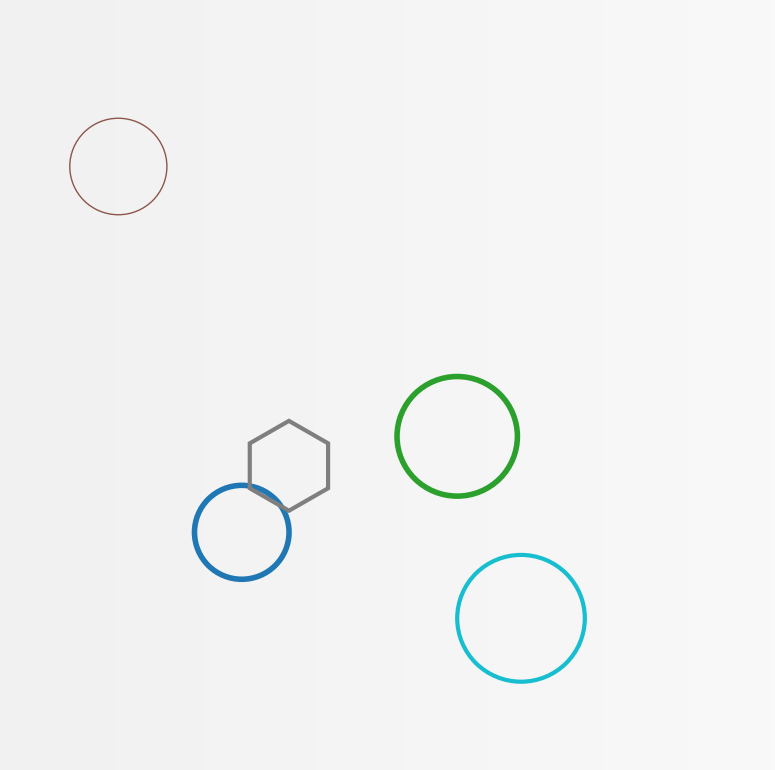[{"shape": "circle", "thickness": 2, "radius": 0.3, "center": [0.312, 0.309]}, {"shape": "circle", "thickness": 2, "radius": 0.39, "center": [0.59, 0.433]}, {"shape": "circle", "thickness": 0.5, "radius": 0.31, "center": [0.153, 0.784]}, {"shape": "hexagon", "thickness": 1.5, "radius": 0.29, "center": [0.373, 0.395]}, {"shape": "circle", "thickness": 1.5, "radius": 0.41, "center": [0.672, 0.197]}]